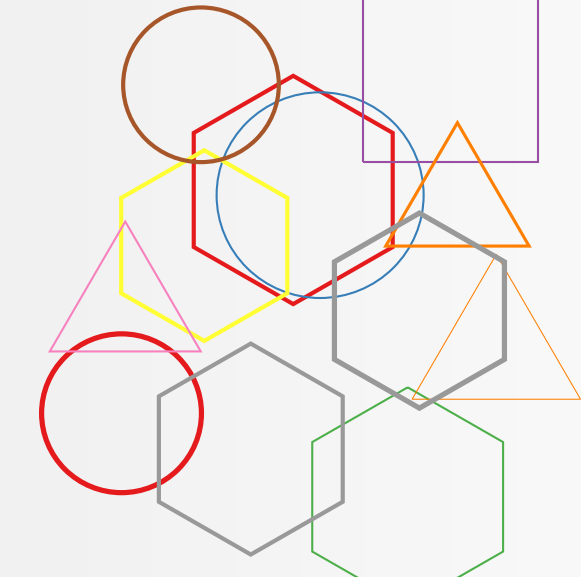[{"shape": "circle", "thickness": 2.5, "radius": 0.69, "center": [0.209, 0.284]}, {"shape": "hexagon", "thickness": 2, "radius": 0.99, "center": [0.504, 0.67]}, {"shape": "circle", "thickness": 1, "radius": 0.89, "center": [0.551, 0.661]}, {"shape": "hexagon", "thickness": 1, "radius": 0.95, "center": [0.701, 0.139]}, {"shape": "square", "thickness": 1, "radius": 0.75, "center": [0.775, 0.869]}, {"shape": "triangle", "thickness": 0.5, "radius": 0.84, "center": [0.854, 0.391]}, {"shape": "triangle", "thickness": 1.5, "radius": 0.71, "center": [0.787, 0.644]}, {"shape": "hexagon", "thickness": 2, "radius": 0.83, "center": [0.351, 0.574]}, {"shape": "circle", "thickness": 2, "radius": 0.67, "center": [0.346, 0.852]}, {"shape": "triangle", "thickness": 1, "radius": 0.75, "center": [0.216, 0.466]}, {"shape": "hexagon", "thickness": 2.5, "radius": 0.84, "center": [0.722, 0.461]}, {"shape": "hexagon", "thickness": 2, "radius": 0.91, "center": [0.431, 0.222]}]